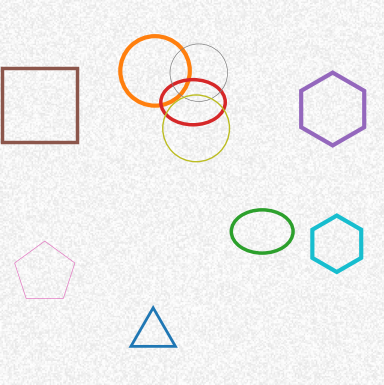[{"shape": "triangle", "thickness": 2, "radius": 0.33, "center": [0.398, 0.134]}, {"shape": "circle", "thickness": 3, "radius": 0.45, "center": [0.403, 0.816]}, {"shape": "oval", "thickness": 2.5, "radius": 0.4, "center": [0.681, 0.399]}, {"shape": "oval", "thickness": 2.5, "radius": 0.42, "center": [0.501, 0.735]}, {"shape": "hexagon", "thickness": 3, "radius": 0.47, "center": [0.864, 0.717]}, {"shape": "square", "thickness": 2.5, "radius": 0.48, "center": [0.102, 0.727]}, {"shape": "pentagon", "thickness": 0.5, "radius": 0.41, "center": [0.116, 0.291]}, {"shape": "circle", "thickness": 0.5, "radius": 0.37, "center": [0.516, 0.811]}, {"shape": "circle", "thickness": 1, "radius": 0.43, "center": [0.509, 0.667]}, {"shape": "hexagon", "thickness": 3, "radius": 0.37, "center": [0.875, 0.367]}]